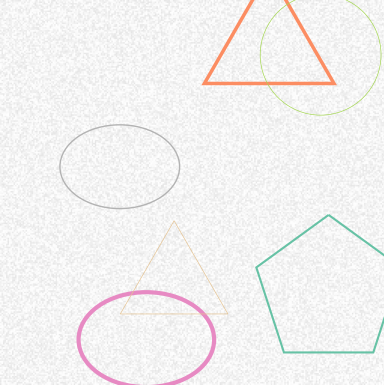[{"shape": "pentagon", "thickness": 1.5, "radius": 0.99, "center": [0.854, 0.244]}, {"shape": "triangle", "thickness": 2.5, "radius": 0.97, "center": [0.699, 0.88]}, {"shape": "oval", "thickness": 3, "radius": 0.88, "center": [0.38, 0.118]}, {"shape": "circle", "thickness": 0.5, "radius": 0.78, "center": [0.833, 0.858]}, {"shape": "triangle", "thickness": 0.5, "radius": 0.81, "center": [0.452, 0.265]}, {"shape": "oval", "thickness": 1, "radius": 0.78, "center": [0.311, 0.567]}]